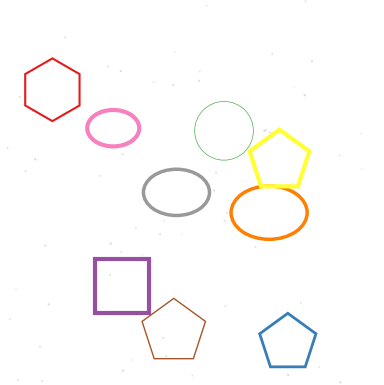[{"shape": "hexagon", "thickness": 1.5, "radius": 0.41, "center": [0.136, 0.767]}, {"shape": "pentagon", "thickness": 2, "radius": 0.38, "center": [0.748, 0.109]}, {"shape": "circle", "thickness": 0.5, "radius": 0.38, "center": [0.582, 0.66]}, {"shape": "square", "thickness": 3, "radius": 0.35, "center": [0.317, 0.257]}, {"shape": "oval", "thickness": 2.5, "radius": 0.49, "center": [0.699, 0.448]}, {"shape": "pentagon", "thickness": 3, "radius": 0.41, "center": [0.726, 0.582]}, {"shape": "pentagon", "thickness": 1, "radius": 0.43, "center": [0.451, 0.138]}, {"shape": "oval", "thickness": 3, "radius": 0.34, "center": [0.294, 0.667]}, {"shape": "oval", "thickness": 2.5, "radius": 0.43, "center": [0.458, 0.5]}]